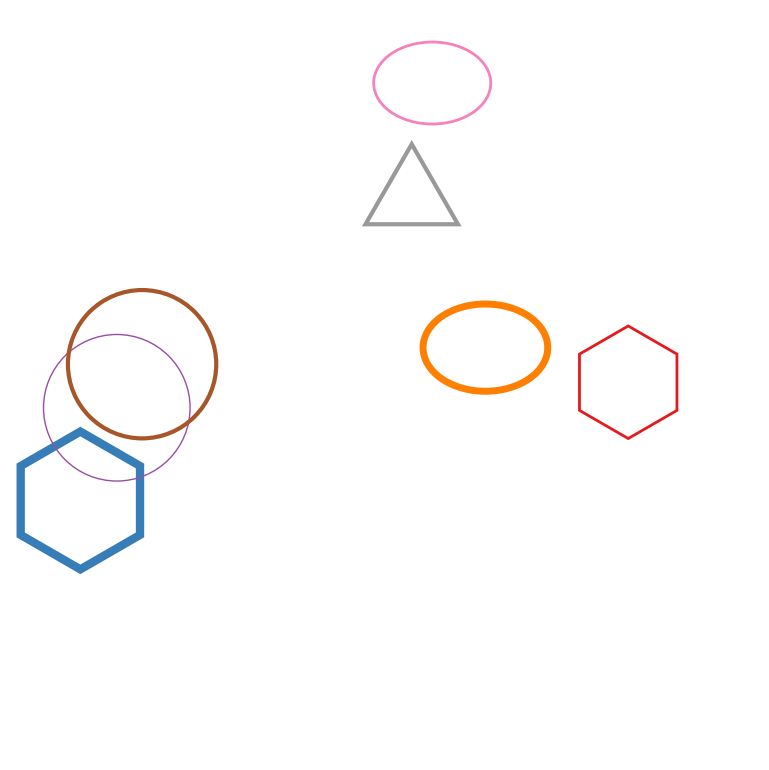[{"shape": "hexagon", "thickness": 1, "radius": 0.37, "center": [0.816, 0.504]}, {"shape": "hexagon", "thickness": 3, "radius": 0.45, "center": [0.104, 0.35]}, {"shape": "circle", "thickness": 0.5, "radius": 0.48, "center": [0.152, 0.47]}, {"shape": "oval", "thickness": 2.5, "radius": 0.4, "center": [0.63, 0.549]}, {"shape": "circle", "thickness": 1.5, "radius": 0.48, "center": [0.185, 0.527]}, {"shape": "oval", "thickness": 1, "radius": 0.38, "center": [0.561, 0.892]}, {"shape": "triangle", "thickness": 1.5, "radius": 0.35, "center": [0.535, 0.743]}]